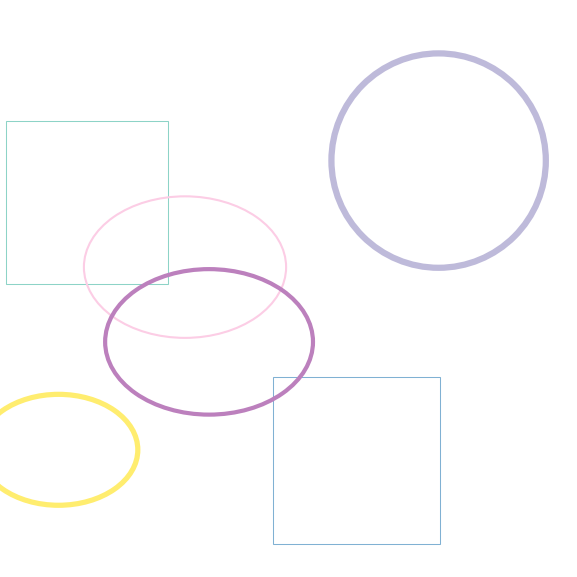[{"shape": "square", "thickness": 0.5, "radius": 0.7, "center": [0.151, 0.648]}, {"shape": "circle", "thickness": 3, "radius": 0.93, "center": [0.76, 0.721]}, {"shape": "square", "thickness": 0.5, "radius": 0.72, "center": [0.618, 0.202]}, {"shape": "oval", "thickness": 1, "radius": 0.88, "center": [0.32, 0.537]}, {"shape": "oval", "thickness": 2, "radius": 0.9, "center": [0.362, 0.407]}, {"shape": "oval", "thickness": 2.5, "radius": 0.69, "center": [0.101, 0.22]}]